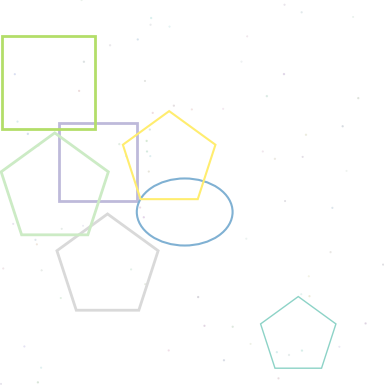[{"shape": "pentagon", "thickness": 1, "radius": 0.51, "center": [0.775, 0.127]}, {"shape": "square", "thickness": 2, "radius": 0.51, "center": [0.255, 0.578]}, {"shape": "oval", "thickness": 1.5, "radius": 0.62, "center": [0.48, 0.449]}, {"shape": "square", "thickness": 2, "radius": 0.6, "center": [0.127, 0.786]}, {"shape": "pentagon", "thickness": 2, "radius": 0.69, "center": [0.279, 0.306]}, {"shape": "pentagon", "thickness": 2, "radius": 0.73, "center": [0.142, 0.509]}, {"shape": "pentagon", "thickness": 1.5, "radius": 0.63, "center": [0.439, 0.585]}]